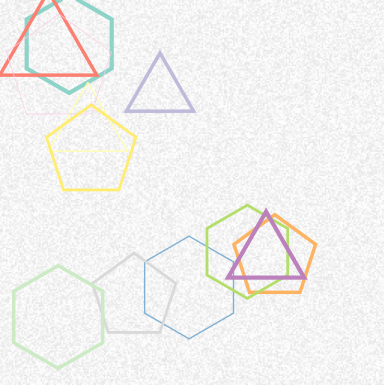[{"shape": "hexagon", "thickness": 3, "radius": 0.64, "center": [0.18, 0.886]}, {"shape": "triangle", "thickness": 1, "radius": 0.59, "center": [0.228, 0.667]}, {"shape": "triangle", "thickness": 2.5, "radius": 0.5, "center": [0.416, 0.762]}, {"shape": "triangle", "thickness": 2.5, "radius": 0.73, "center": [0.125, 0.878]}, {"shape": "hexagon", "thickness": 1, "radius": 0.67, "center": [0.491, 0.253]}, {"shape": "pentagon", "thickness": 2.5, "radius": 0.56, "center": [0.714, 0.331]}, {"shape": "hexagon", "thickness": 2, "radius": 0.61, "center": [0.642, 0.346]}, {"shape": "pentagon", "thickness": 0.5, "radius": 0.72, "center": [0.153, 0.82]}, {"shape": "pentagon", "thickness": 2, "radius": 0.57, "center": [0.348, 0.229]}, {"shape": "triangle", "thickness": 3, "radius": 0.57, "center": [0.691, 0.336]}, {"shape": "hexagon", "thickness": 2.5, "radius": 0.67, "center": [0.151, 0.177]}, {"shape": "pentagon", "thickness": 2, "radius": 0.61, "center": [0.237, 0.606]}]